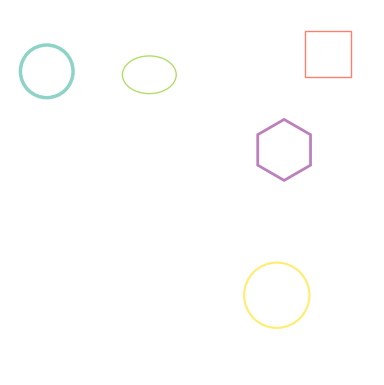[{"shape": "circle", "thickness": 2.5, "radius": 0.34, "center": [0.121, 0.815]}, {"shape": "square", "thickness": 1, "radius": 0.3, "center": [0.852, 0.86]}, {"shape": "oval", "thickness": 1, "radius": 0.35, "center": [0.388, 0.806]}, {"shape": "hexagon", "thickness": 2, "radius": 0.4, "center": [0.738, 0.611]}, {"shape": "circle", "thickness": 1.5, "radius": 0.42, "center": [0.719, 0.233]}]